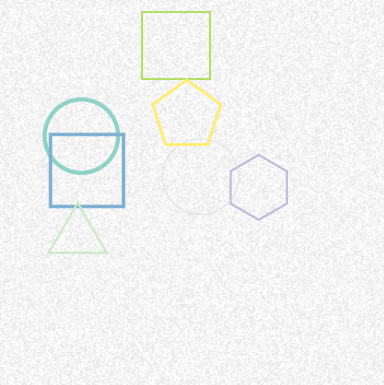[{"shape": "circle", "thickness": 3, "radius": 0.48, "center": [0.211, 0.646]}, {"shape": "hexagon", "thickness": 1.5, "radius": 0.42, "center": [0.672, 0.513]}, {"shape": "square", "thickness": 2.5, "radius": 0.47, "center": [0.226, 0.558]}, {"shape": "square", "thickness": 1.5, "radius": 0.44, "center": [0.457, 0.881]}, {"shape": "circle", "thickness": 0.5, "radius": 0.49, "center": [0.521, 0.541]}, {"shape": "triangle", "thickness": 1.5, "radius": 0.43, "center": [0.202, 0.387]}, {"shape": "pentagon", "thickness": 2, "radius": 0.46, "center": [0.485, 0.7]}]